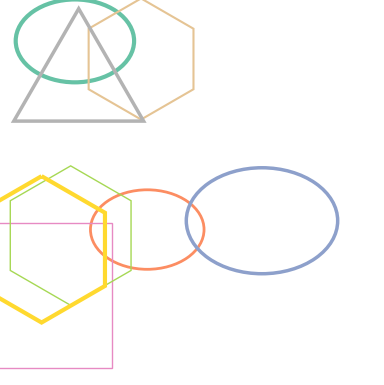[{"shape": "oval", "thickness": 3, "radius": 0.77, "center": [0.195, 0.894]}, {"shape": "oval", "thickness": 2, "radius": 0.74, "center": [0.382, 0.404]}, {"shape": "oval", "thickness": 2.5, "radius": 0.98, "center": [0.68, 0.427]}, {"shape": "square", "thickness": 1, "radius": 0.94, "center": [0.103, 0.232]}, {"shape": "hexagon", "thickness": 1, "radius": 0.91, "center": [0.184, 0.388]}, {"shape": "hexagon", "thickness": 3, "radius": 0.95, "center": [0.108, 0.352]}, {"shape": "hexagon", "thickness": 1.5, "radius": 0.79, "center": [0.366, 0.847]}, {"shape": "triangle", "thickness": 2.5, "radius": 0.97, "center": [0.204, 0.783]}]